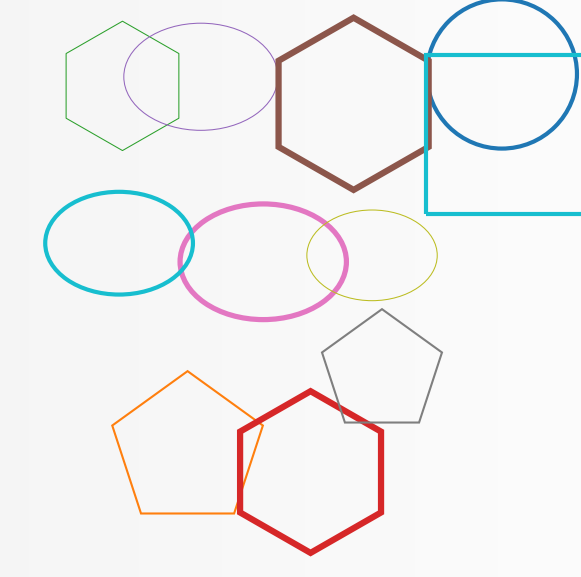[{"shape": "circle", "thickness": 2, "radius": 0.65, "center": [0.863, 0.871]}, {"shape": "pentagon", "thickness": 1, "radius": 0.68, "center": [0.323, 0.22]}, {"shape": "hexagon", "thickness": 0.5, "radius": 0.56, "center": [0.211, 0.85]}, {"shape": "hexagon", "thickness": 3, "radius": 0.7, "center": [0.534, 0.182]}, {"shape": "oval", "thickness": 0.5, "radius": 0.66, "center": [0.346, 0.866]}, {"shape": "hexagon", "thickness": 3, "radius": 0.75, "center": [0.608, 0.819]}, {"shape": "oval", "thickness": 2.5, "radius": 0.72, "center": [0.453, 0.546]}, {"shape": "pentagon", "thickness": 1, "radius": 0.54, "center": [0.657, 0.355]}, {"shape": "oval", "thickness": 0.5, "radius": 0.56, "center": [0.64, 0.557]}, {"shape": "square", "thickness": 2, "radius": 0.69, "center": [0.87, 0.766]}, {"shape": "oval", "thickness": 2, "radius": 0.64, "center": [0.205, 0.578]}]